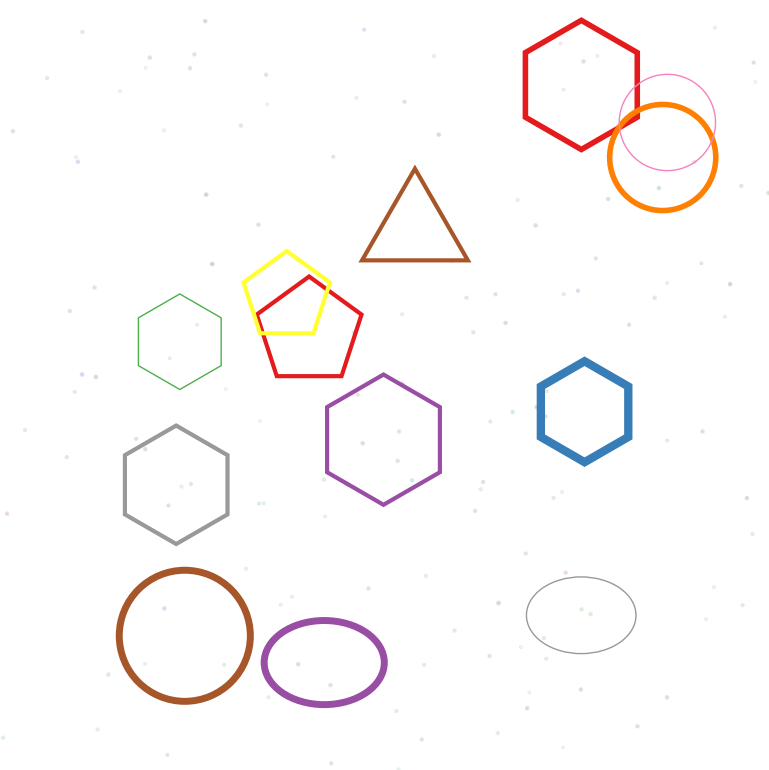[{"shape": "hexagon", "thickness": 2, "radius": 0.42, "center": [0.755, 0.89]}, {"shape": "pentagon", "thickness": 1.5, "radius": 0.36, "center": [0.401, 0.569]}, {"shape": "hexagon", "thickness": 3, "radius": 0.33, "center": [0.759, 0.465]}, {"shape": "hexagon", "thickness": 0.5, "radius": 0.31, "center": [0.233, 0.556]}, {"shape": "hexagon", "thickness": 1.5, "radius": 0.42, "center": [0.498, 0.429]}, {"shape": "oval", "thickness": 2.5, "radius": 0.39, "center": [0.421, 0.14]}, {"shape": "circle", "thickness": 2, "radius": 0.34, "center": [0.861, 0.795]}, {"shape": "pentagon", "thickness": 1.5, "radius": 0.3, "center": [0.372, 0.615]}, {"shape": "circle", "thickness": 2.5, "radius": 0.43, "center": [0.24, 0.174]}, {"shape": "triangle", "thickness": 1.5, "radius": 0.4, "center": [0.539, 0.702]}, {"shape": "circle", "thickness": 0.5, "radius": 0.31, "center": [0.867, 0.841]}, {"shape": "hexagon", "thickness": 1.5, "radius": 0.38, "center": [0.229, 0.37]}, {"shape": "oval", "thickness": 0.5, "radius": 0.36, "center": [0.755, 0.201]}]